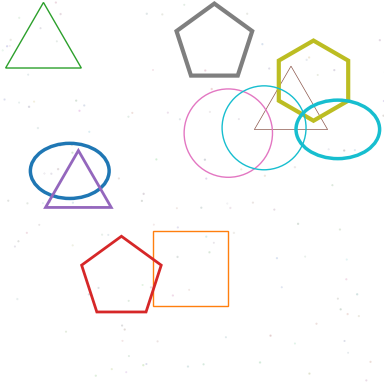[{"shape": "oval", "thickness": 2.5, "radius": 0.51, "center": [0.181, 0.556]}, {"shape": "square", "thickness": 1, "radius": 0.49, "center": [0.496, 0.302]}, {"shape": "triangle", "thickness": 1, "radius": 0.57, "center": [0.113, 0.88]}, {"shape": "pentagon", "thickness": 2, "radius": 0.54, "center": [0.315, 0.278]}, {"shape": "triangle", "thickness": 2, "radius": 0.49, "center": [0.204, 0.51]}, {"shape": "triangle", "thickness": 0.5, "radius": 0.55, "center": [0.756, 0.718]}, {"shape": "circle", "thickness": 1, "radius": 0.57, "center": [0.593, 0.654]}, {"shape": "pentagon", "thickness": 3, "radius": 0.52, "center": [0.557, 0.887]}, {"shape": "hexagon", "thickness": 3, "radius": 0.52, "center": [0.814, 0.791]}, {"shape": "oval", "thickness": 2.5, "radius": 0.54, "center": [0.877, 0.664]}, {"shape": "circle", "thickness": 1, "radius": 0.55, "center": [0.686, 0.668]}]